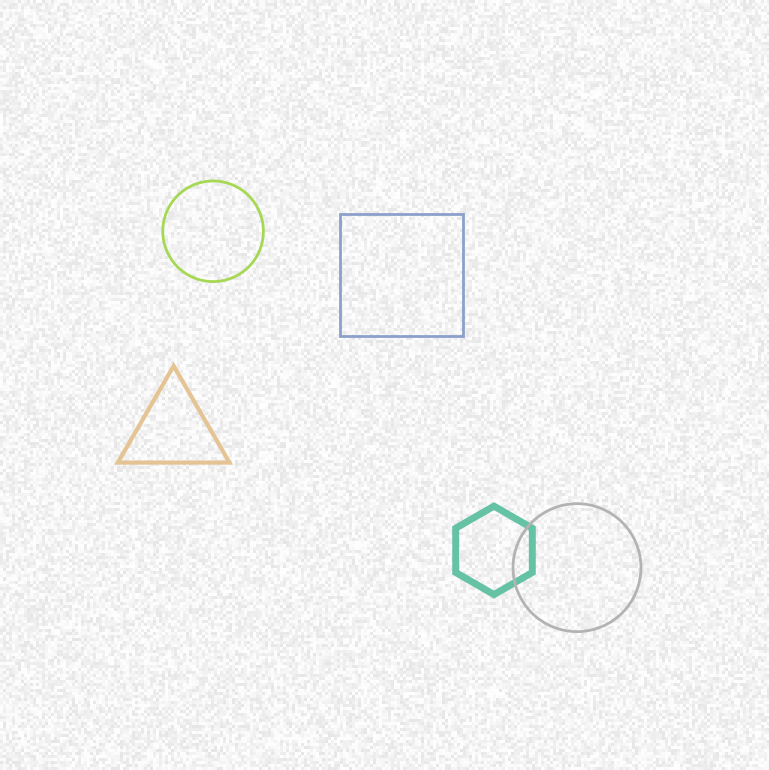[{"shape": "hexagon", "thickness": 2.5, "radius": 0.29, "center": [0.642, 0.285]}, {"shape": "square", "thickness": 1, "radius": 0.4, "center": [0.521, 0.643]}, {"shape": "circle", "thickness": 1, "radius": 0.33, "center": [0.277, 0.7]}, {"shape": "triangle", "thickness": 1.5, "radius": 0.42, "center": [0.226, 0.441]}, {"shape": "circle", "thickness": 1, "radius": 0.42, "center": [0.749, 0.263]}]